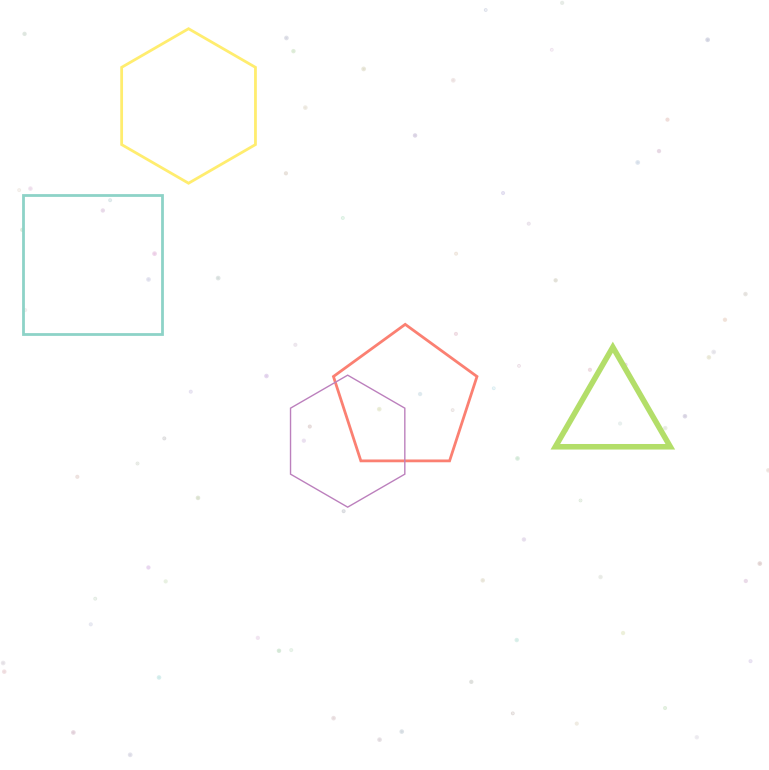[{"shape": "square", "thickness": 1, "radius": 0.45, "center": [0.12, 0.657]}, {"shape": "pentagon", "thickness": 1, "radius": 0.49, "center": [0.526, 0.481]}, {"shape": "triangle", "thickness": 2, "radius": 0.43, "center": [0.796, 0.463]}, {"shape": "hexagon", "thickness": 0.5, "radius": 0.43, "center": [0.452, 0.427]}, {"shape": "hexagon", "thickness": 1, "radius": 0.5, "center": [0.245, 0.862]}]